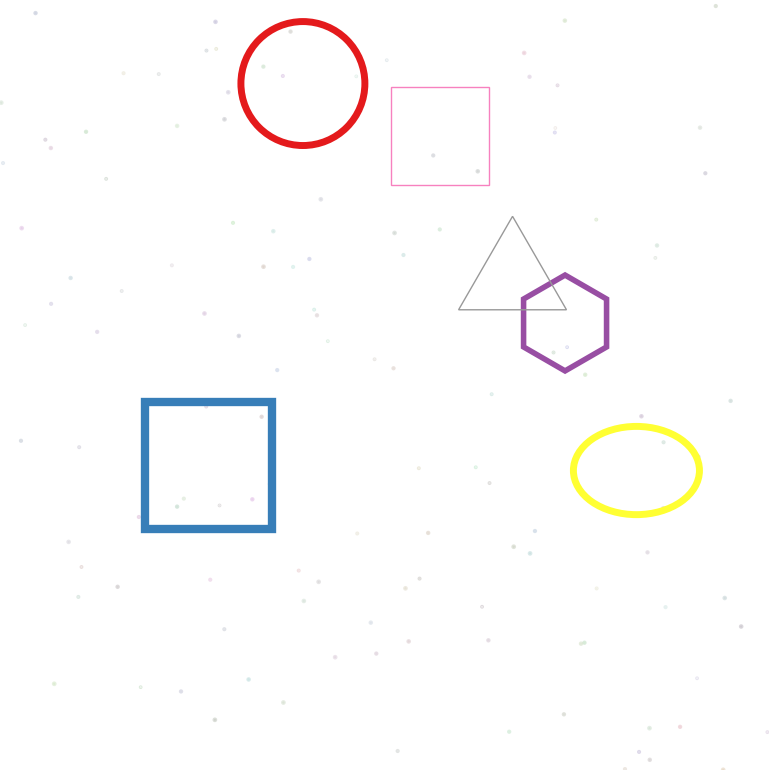[{"shape": "circle", "thickness": 2.5, "radius": 0.4, "center": [0.393, 0.892]}, {"shape": "square", "thickness": 3, "radius": 0.41, "center": [0.271, 0.395]}, {"shape": "hexagon", "thickness": 2, "radius": 0.31, "center": [0.734, 0.581]}, {"shape": "oval", "thickness": 2.5, "radius": 0.41, "center": [0.827, 0.389]}, {"shape": "square", "thickness": 0.5, "radius": 0.32, "center": [0.572, 0.823]}, {"shape": "triangle", "thickness": 0.5, "radius": 0.4, "center": [0.666, 0.638]}]